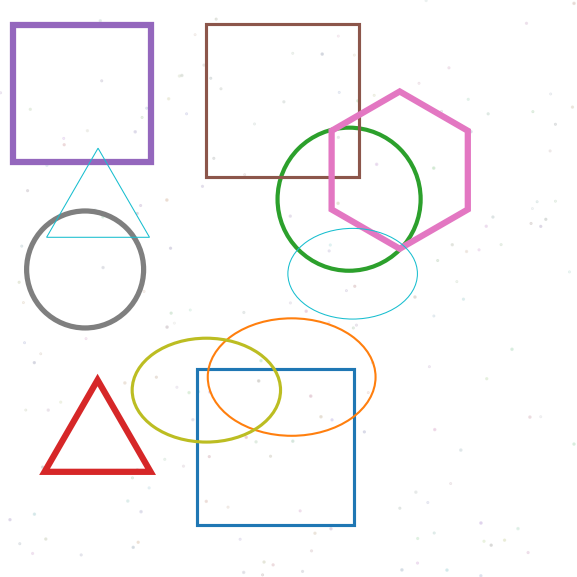[{"shape": "square", "thickness": 1.5, "radius": 0.68, "center": [0.477, 0.225]}, {"shape": "oval", "thickness": 1, "radius": 0.73, "center": [0.505, 0.346]}, {"shape": "circle", "thickness": 2, "radius": 0.62, "center": [0.604, 0.654]}, {"shape": "triangle", "thickness": 3, "radius": 0.53, "center": [0.169, 0.235]}, {"shape": "square", "thickness": 3, "radius": 0.6, "center": [0.142, 0.837]}, {"shape": "square", "thickness": 1.5, "radius": 0.66, "center": [0.489, 0.824]}, {"shape": "hexagon", "thickness": 3, "radius": 0.68, "center": [0.692, 0.705]}, {"shape": "circle", "thickness": 2.5, "radius": 0.51, "center": [0.147, 0.533]}, {"shape": "oval", "thickness": 1.5, "radius": 0.64, "center": [0.357, 0.324]}, {"shape": "triangle", "thickness": 0.5, "radius": 0.51, "center": [0.17, 0.64]}, {"shape": "oval", "thickness": 0.5, "radius": 0.56, "center": [0.611, 0.525]}]